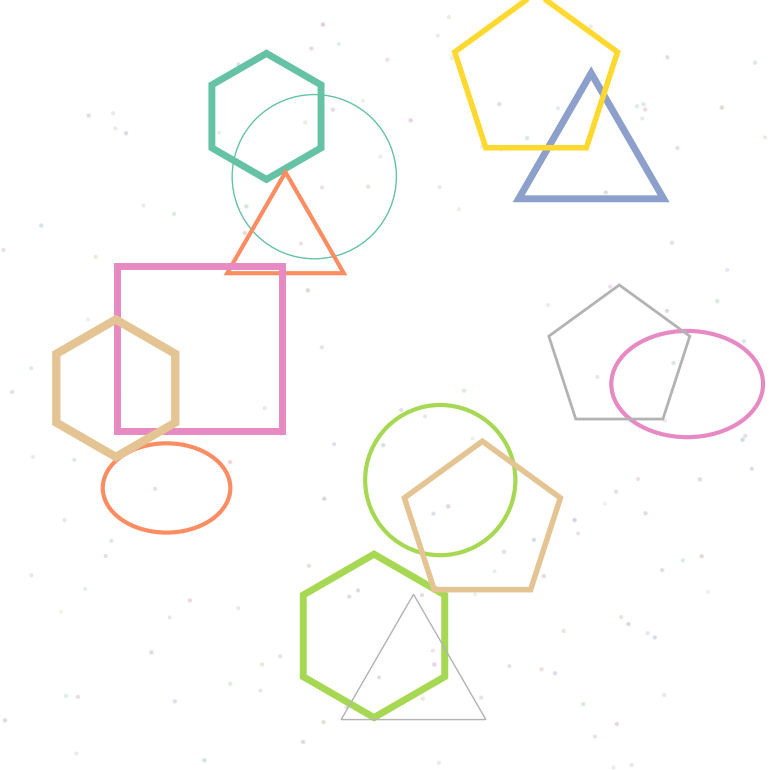[{"shape": "hexagon", "thickness": 2.5, "radius": 0.41, "center": [0.346, 0.849]}, {"shape": "circle", "thickness": 0.5, "radius": 0.53, "center": [0.408, 0.771]}, {"shape": "oval", "thickness": 1.5, "radius": 0.41, "center": [0.216, 0.366]}, {"shape": "triangle", "thickness": 1.5, "radius": 0.44, "center": [0.371, 0.689]}, {"shape": "triangle", "thickness": 2.5, "radius": 0.54, "center": [0.768, 0.796]}, {"shape": "oval", "thickness": 1.5, "radius": 0.49, "center": [0.892, 0.501]}, {"shape": "square", "thickness": 2.5, "radius": 0.54, "center": [0.259, 0.547]}, {"shape": "circle", "thickness": 1.5, "radius": 0.49, "center": [0.572, 0.377]}, {"shape": "hexagon", "thickness": 2.5, "radius": 0.53, "center": [0.486, 0.174]}, {"shape": "pentagon", "thickness": 2, "radius": 0.56, "center": [0.696, 0.898]}, {"shape": "hexagon", "thickness": 3, "radius": 0.45, "center": [0.15, 0.496]}, {"shape": "pentagon", "thickness": 2, "radius": 0.53, "center": [0.626, 0.32]}, {"shape": "triangle", "thickness": 0.5, "radius": 0.54, "center": [0.537, 0.12]}, {"shape": "pentagon", "thickness": 1, "radius": 0.48, "center": [0.804, 0.534]}]